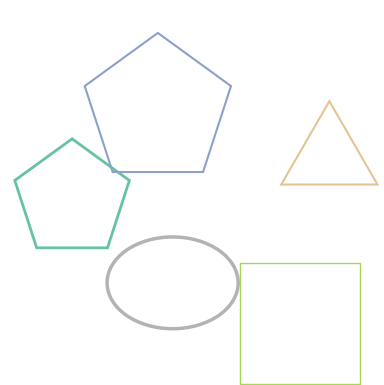[{"shape": "pentagon", "thickness": 2, "radius": 0.78, "center": [0.187, 0.483]}, {"shape": "pentagon", "thickness": 1.5, "radius": 1.0, "center": [0.41, 0.715]}, {"shape": "square", "thickness": 1, "radius": 0.78, "center": [0.779, 0.161]}, {"shape": "triangle", "thickness": 1.5, "radius": 0.72, "center": [0.856, 0.593]}, {"shape": "oval", "thickness": 2.5, "radius": 0.85, "center": [0.448, 0.265]}]